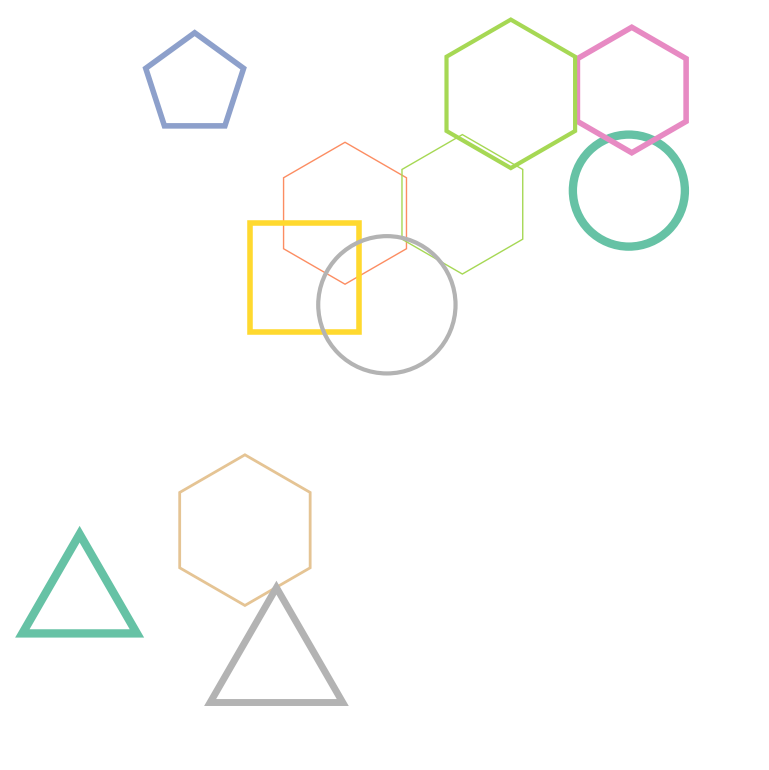[{"shape": "triangle", "thickness": 3, "radius": 0.43, "center": [0.103, 0.22]}, {"shape": "circle", "thickness": 3, "radius": 0.36, "center": [0.817, 0.752]}, {"shape": "hexagon", "thickness": 0.5, "radius": 0.46, "center": [0.448, 0.723]}, {"shape": "pentagon", "thickness": 2, "radius": 0.33, "center": [0.253, 0.891]}, {"shape": "hexagon", "thickness": 2, "radius": 0.41, "center": [0.82, 0.883]}, {"shape": "hexagon", "thickness": 1.5, "radius": 0.48, "center": [0.663, 0.878]}, {"shape": "hexagon", "thickness": 0.5, "radius": 0.45, "center": [0.6, 0.735]}, {"shape": "square", "thickness": 2, "radius": 0.35, "center": [0.396, 0.64]}, {"shape": "hexagon", "thickness": 1, "radius": 0.49, "center": [0.318, 0.312]}, {"shape": "triangle", "thickness": 2.5, "radius": 0.5, "center": [0.359, 0.137]}, {"shape": "circle", "thickness": 1.5, "radius": 0.45, "center": [0.502, 0.604]}]